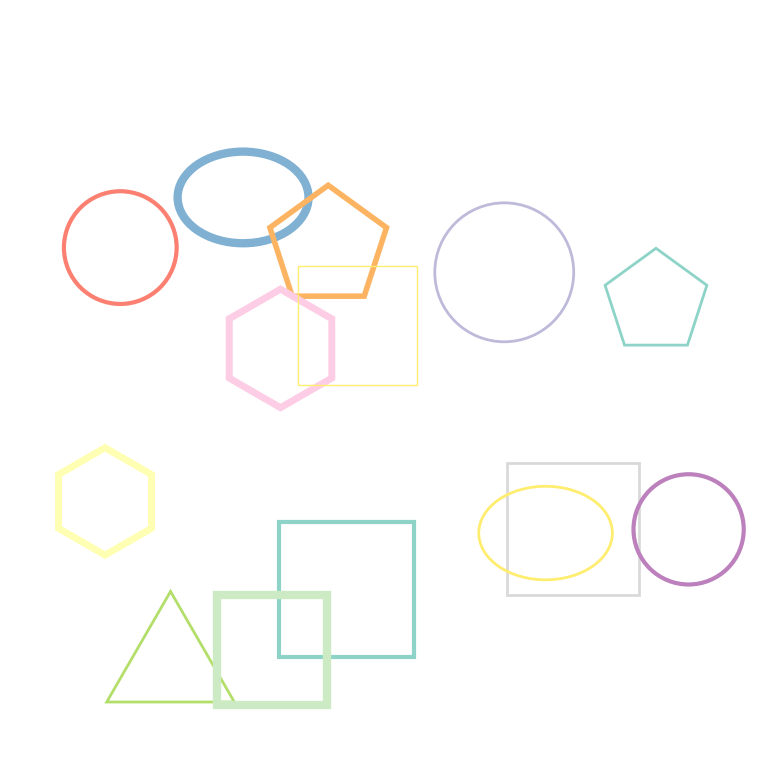[{"shape": "square", "thickness": 1.5, "radius": 0.44, "center": [0.45, 0.234]}, {"shape": "pentagon", "thickness": 1, "radius": 0.35, "center": [0.852, 0.608]}, {"shape": "hexagon", "thickness": 2.5, "radius": 0.35, "center": [0.136, 0.349]}, {"shape": "circle", "thickness": 1, "radius": 0.45, "center": [0.655, 0.646]}, {"shape": "circle", "thickness": 1.5, "radius": 0.37, "center": [0.156, 0.678]}, {"shape": "oval", "thickness": 3, "radius": 0.43, "center": [0.316, 0.744]}, {"shape": "pentagon", "thickness": 2, "radius": 0.4, "center": [0.426, 0.68]}, {"shape": "triangle", "thickness": 1, "radius": 0.48, "center": [0.221, 0.136]}, {"shape": "hexagon", "thickness": 2.5, "radius": 0.38, "center": [0.364, 0.547]}, {"shape": "square", "thickness": 1, "radius": 0.43, "center": [0.744, 0.313]}, {"shape": "circle", "thickness": 1.5, "radius": 0.36, "center": [0.894, 0.313]}, {"shape": "square", "thickness": 3, "radius": 0.36, "center": [0.353, 0.156]}, {"shape": "square", "thickness": 0.5, "radius": 0.39, "center": [0.464, 0.577]}, {"shape": "oval", "thickness": 1, "radius": 0.43, "center": [0.709, 0.308]}]